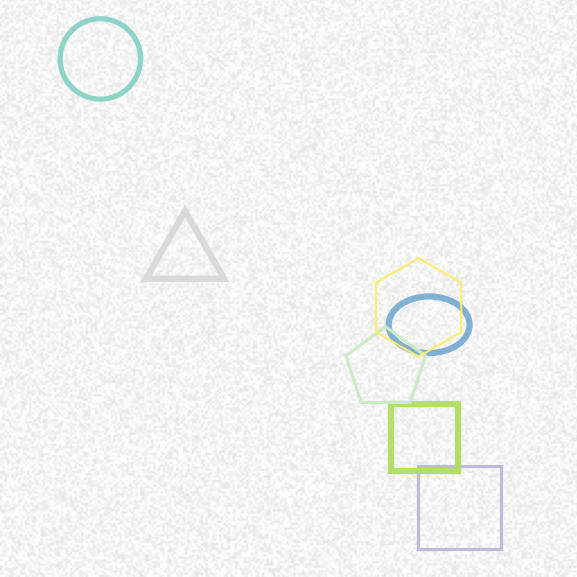[{"shape": "circle", "thickness": 2.5, "radius": 0.35, "center": [0.174, 0.897]}, {"shape": "square", "thickness": 1.5, "radius": 0.36, "center": [0.796, 0.12]}, {"shape": "oval", "thickness": 3, "radius": 0.35, "center": [0.743, 0.437]}, {"shape": "square", "thickness": 3, "radius": 0.29, "center": [0.735, 0.241]}, {"shape": "triangle", "thickness": 3, "radius": 0.39, "center": [0.32, 0.556]}, {"shape": "pentagon", "thickness": 1.5, "radius": 0.36, "center": [0.668, 0.361]}, {"shape": "hexagon", "thickness": 1, "radius": 0.43, "center": [0.725, 0.467]}]